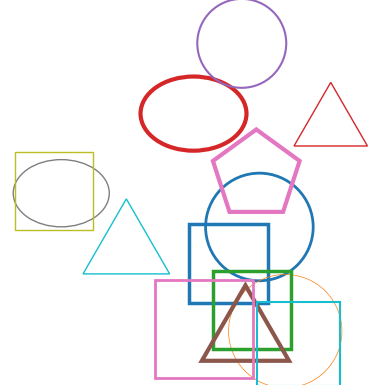[{"shape": "circle", "thickness": 2, "radius": 0.7, "center": [0.674, 0.411]}, {"shape": "square", "thickness": 2.5, "radius": 0.51, "center": [0.593, 0.315]}, {"shape": "circle", "thickness": 0.5, "radius": 0.74, "center": [0.741, 0.14]}, {"shape": "square", "thickness": 2.5, "radius": 0.51, "center": [0.653, 0.195]}, {"shape": "triangle", "thickness": 1, "radius": 0.55, "center": [0.859, 0.676]}, {"shape": "oval", "thickness": 3, "radius": 0.69, "center": [0.503, 0.705]}, {"shape": "circle", "thickness": 1.5, "radius": 0.58, "center": [0.628, 0.887]}, {"shape": "triangle", "thickness": 3, "radius": 0.65, "center": [0.637, 0.128]}, {"shape": "square", "thickness": 2, "radius": 0.64, "center": [0.53, 0.145]}, {"shape": "pentagon", "thickness": 3, "radius": 0.59, "center": [0.666, 0.545]}, {"shape": "oval", "thickness": 1, "radius": 0.62, "center": [0.159, 0.498]}, {"shape": "square", "thickness": 1, "radius": 0.51, "center": [0.14, 0.505]}, {"shape": "square", "thickness": 1.5, "radius": 0.54, "center": [0.775, 0.107]}, {"shape": "triangle", "thickness": 1, "radius": 0.65, "center": [0.328, 0.354]}]